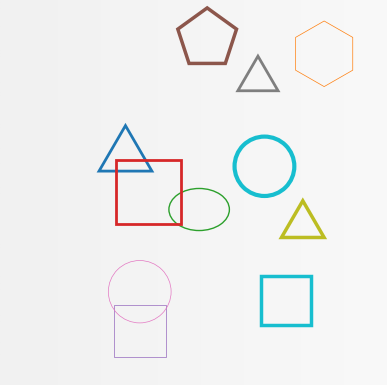[{"shape": "triangle", "thickness": 2, "radius": 0.39, "center": [0.324, 0.595]}, {"shape": "hexagon", "thickness": 0.5, "radius": 0.43, "center": [0.837, 0.86]}, {"shape": "oval", "thickness": 1, "radius": 0.39, "center": [0.514, 0.456]}, {"shape": "square", "thickness": 2, "radius": 0.42, "center": [0.383, 0.5]}, {"shape": "square", "thickness": 0.5, "radius": 0.34, "center": [0.361, 0.139]}, {"shape": "pentagon", "thickness": 2.5, "radius": 0.4, "center": [0.535, 0.9]}, {"shape": "circle", "thickness": 0.5, "radius": 0.41, "center": [0.361, 0.242]}, {"shape": "triangle", "thickness": 2, "radius": 0.3, "center": [0.666, 0.794]}, {"shape": "triangle", "thickness": 2.5, "radius": 0.32, "center": [0.781, 0.415]}, {"shape": "circle", "thickness": 3, "radius": 0.39, "center": [0.682, 0.568]}, {"shape": "square", "thickness": 2.5, "radius": 0.32, "center": [0.739, 0.22]}]